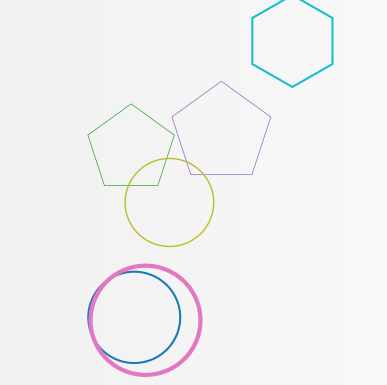[{"shape": "circle", "thickness": 1.5, "radius": 0.59, "center": [0.346, 0.176]}, {"shape": "pentagon", "thickness": 0.5, "radius": 0.59, "center": [0.338, 0.613]}, {"shape": "pentagon", "thickness": 0.5, "radius": 0.67, "center": [0.571, 0.655]}, {"shape": "circle", "thickness": 3, "radius": 0.71, "center": [0.375, 0.168]}, {"shape": "circle", "thickness": 1, "radius": 0.57, "center": [0.437, 0.474]}, {"shape": "hexagon", "thickness": 1.5, "radius": 0.6, "center": [0.755, 0.893]}]